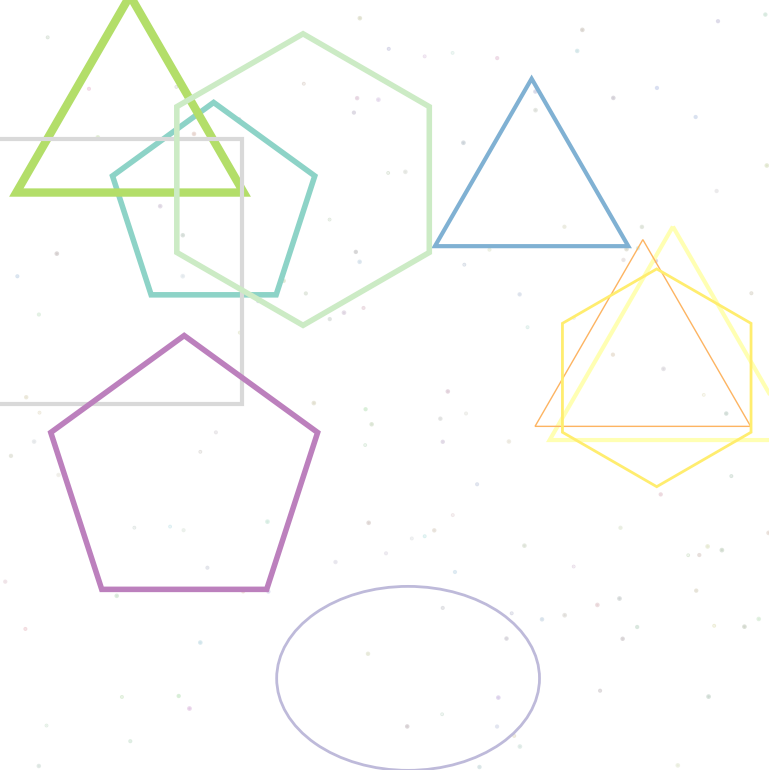[{"shape": "pentagon", "thickness": 2, "radius": 0.69, "center": [0.277, 0.729]}, {"shape": "triangle", "thickness": 1.5, "radius": 0.92, "center": [0.874, 0.521]}, {"shape": "oval", "thickness": 1, "radius": 0.85, "center": [0.53, 0.119]}, {"shape": "triangle", "thickness": 1.5, "radius": 0.72, "center": [0.69, 0.753]}, {"shape": "triangle", "thickness": 0.5, "radius": 0.81, "center": [0.835, 0.527]}, {"shape": "triangle", "thickness": 3, "radius": 0.85, "center": [0.169, 0.835]}, {"shape": "square", "thickness": 1.5, "radius": 0.86, "center": [0.142, 0.648]}, {"shape": "pentagon", "thickness": 2, "radius": 0.91, "center": [0.239, 0.382]}, {"shape": "hexagon", "thickness": 2, "radius": 0.95, "center": [0.394, 0.767]}, {"shape": "hexagon", "thickness": 1, "radius": 0.71, "center": [0.853, 0.509]}]